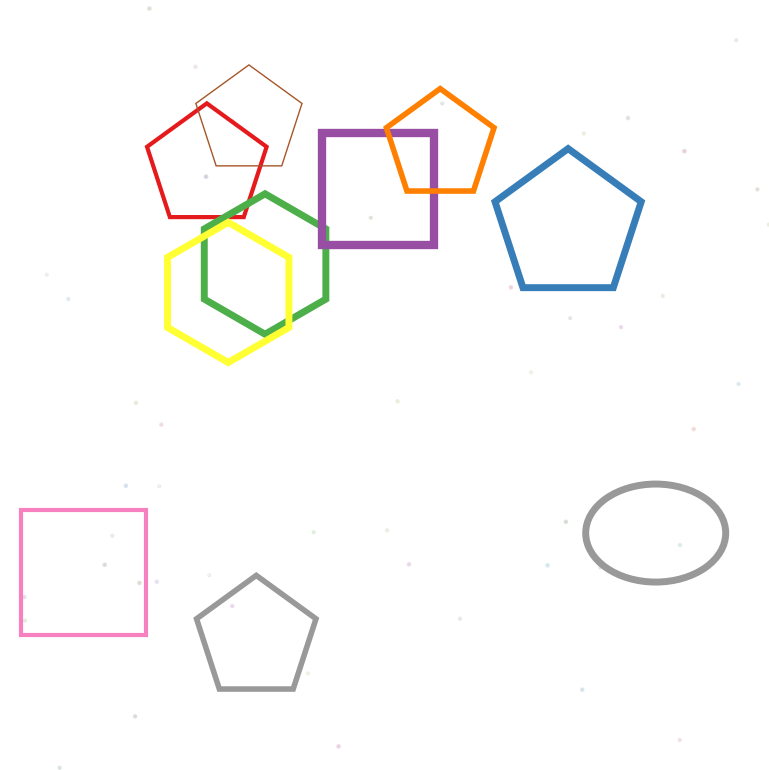[{"shape": "pentagon", "thickness": 1.5, "radius": 0.41, "center": [0.269, 0.784]}, {"shape": "pentagon", "thickness": 2.5, "radius": 0.5, "center": [0.738, 0.707]}, {"shape": "hexagon", "thickness": 2.5, "radius": 0.46, "center": [0.344, 0.657]}, {"shape": "square", "thickness": 3, "radius": 0.36, "center": [0.491, 0.754]}, {"shape": "pentagon", "thickness": 2, "radius": 0.37, "center": [0.572, 0.811]}, {"shape": "hexagon", "thickness": 2.5, "radius": 0.46, "center": [0.296, 0.62]}, {"shape": "pentagon", "thickness": 0.5, "radius": 0.36, "center": [0.323, 0.843]}, {"shape": "square", "thickness": 1.5, "radius": 0.41, "center": [0.108, 0.256]}, {"shape": "pentagon", "thickness": 2, "radius": 0.41, "center": [0.333, 0.171]}, {"shape": "oval", "thickness": 2.5, "radius": 0.45, "center": [0.852, 0.308]}]